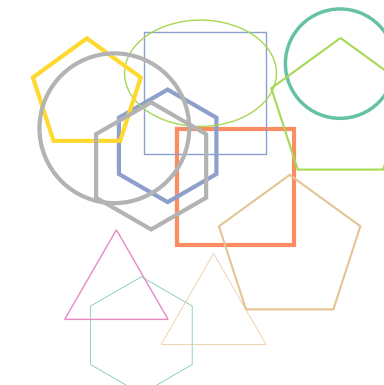[{"shape": "circle", "thickness": 2.5, "radius": 0.71, "center": [0.883, 0.835]}, {"shape": "hexagon", "thickness": 0.5, "radius": 0.76, "center": [0.367, 0.129]}, {"shape": "square", "thickness": 3, "radius": 0.76, "center": [0.612, 0.514]}, {"shape": "square", "thickness": 1, "radius": 0.79, "center": [0.533, 0.759]}, {"shape": "hexagon", "thickness": 3, "radius": 0.73, "center": [0.435, 0.621]}, {"shape": "triangle", "thickness": 1, "radius": 0.78, "center": [0.302, 0.248]}, {"shape": "pentagon", "thickness": 1.5, "radius": 0.94, "center": [0.884, 0.712]}, {"shape": "oval", "thickness": 1, "radius": 0.99, "center": [0.521, 0.81]}, {"shape": "pentagon", "thickness": 3, "radius": 0.74, "center": [0.226, 0.753]}, {"shape": "triangle", "thickness": 0.5, "radius": 0.79, "center": [0.555, 0.184]}, {"shape": "pentagon", "thickness": 1.5, "radius": 0.97, "center": [0.752, 0.353]}, {"shape": "circle", "thickness": 3, "radius": 0.97, "center": [0.297, 0.667]}, {"shape": "hexagon", "thickness": 3, "radius": 0.83, "center": [0.393, 0.569]}]